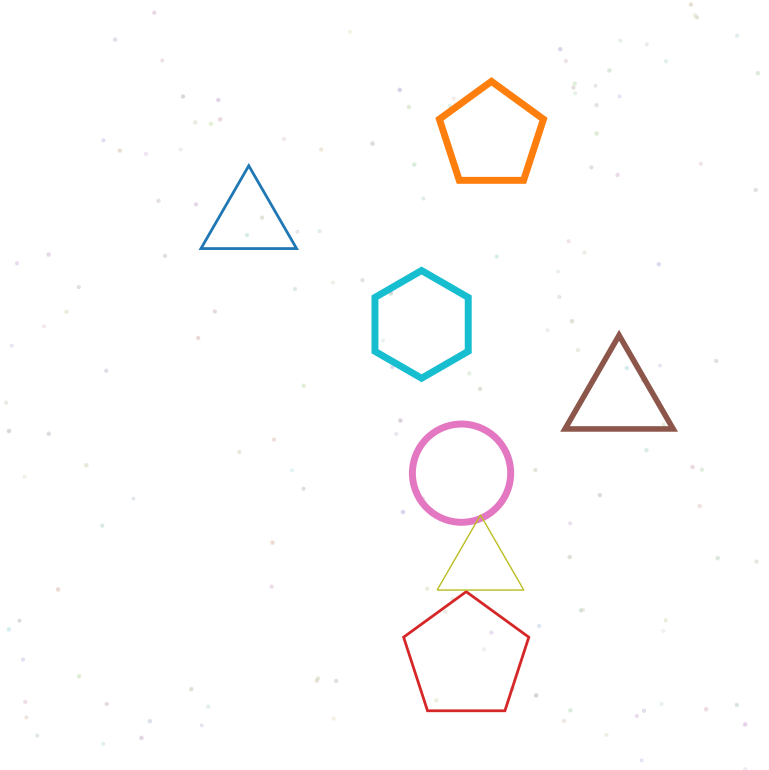[{"shape": "triangle", "thickness": 1, "radius": 0.36, "center": [0.323, 0.713]}, {"shape": "pentagon", "thickness": 2.5, "radius": 0.36, "center": [0.638, 0.823]}, {"shape": "pentagon", "thickness": 1, "radius": 0.43, "center": [0.605, 0.146]}, {"shape": "triangle", "thickness": 2, "radius": 0.41, "center": [0.804, 0.483]}, {"shape": "circle", "thickness": 2.5, "radius": 0.32, "center": [0.599, 0.386]}, {"shape": "triangle", "thickness": 0.5, "radius": 0.32, "center": [0.624, 0.266]}, {"shape": "hexagon", "thickness": 2.5, "radius": 0.35, "center": [0.548, 0.579]}]